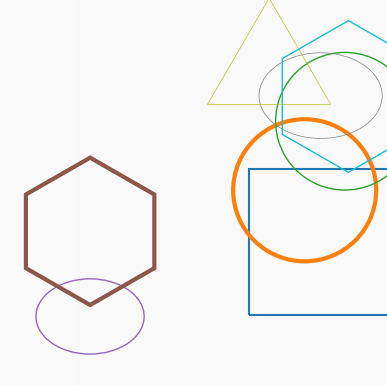[{"shape": "square", "thickness": 1.5, "radius": 0.95, "center": [0.83, 0.371]}, {"shape": "circle", "thickness": 3, "radius": 0.92, "center": [0.786, 0.506]}, {"shape": "circle", "thickness": 1, "radius": 0.89, "center": [0.89, 0.685]}, {"shape": "oval", "thickness": 1, "radius": 0.7, "center": [0.232, 0.178]}, {"shape": "hexagon", "thickness": 3, "radius": 0.96, "center": [0.233, 0.399]}, {"shape": "oval", "thickness": 0.5, "radius": 0.79, "center": [0.827, 0.752]}, {"shape": "triangle", "thickness": 0.5, "radius": 0.92, "center": [0.695, 0.821]}, {"shape": "hexagon", "thickness": 1, "radius": 0.98, "center": [0.899, 0.749]}]